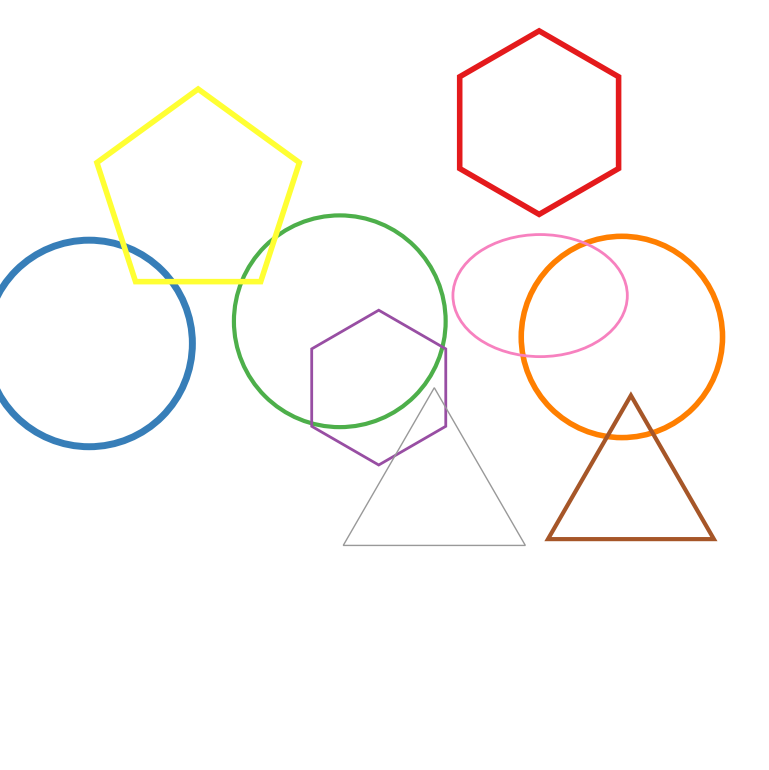[{"shape": "hexagon", "thickness": 2, "radius": 0.6, "center": [0.7, 0.841]}, {"shape": "circle", "thickness": 2.5, "radius": 0.67, "center": [0.116, 0.554]}, {"shape": "circle", "thickness": 1.5, "radius": 0.69, "center": [0.441, 0.583]}, {"shape": "hexagon", "thickness": 1, "radius": 0.5, "center": [0.492, 0.497]}, {"shape": "circle", "thickness": 2, "radius": 0.65, "center": [0.808, 0.562]}, {"shape": "pentagon", "thickness": 2, "radius": 0.69, "center": [0.257, 0.746]}, {"shape": "triangle", "thickness": 1.5, "radius": 0.62, "center": [0.819, 0.362]}, {"shape": "oval", "thickness": 1, "radius": 0.57, "center": [0.701, 0.616]}, {"shape": "triangle", "thickness": 0.5, "radius": 0.68, "center": [0.564, 0.36]}]